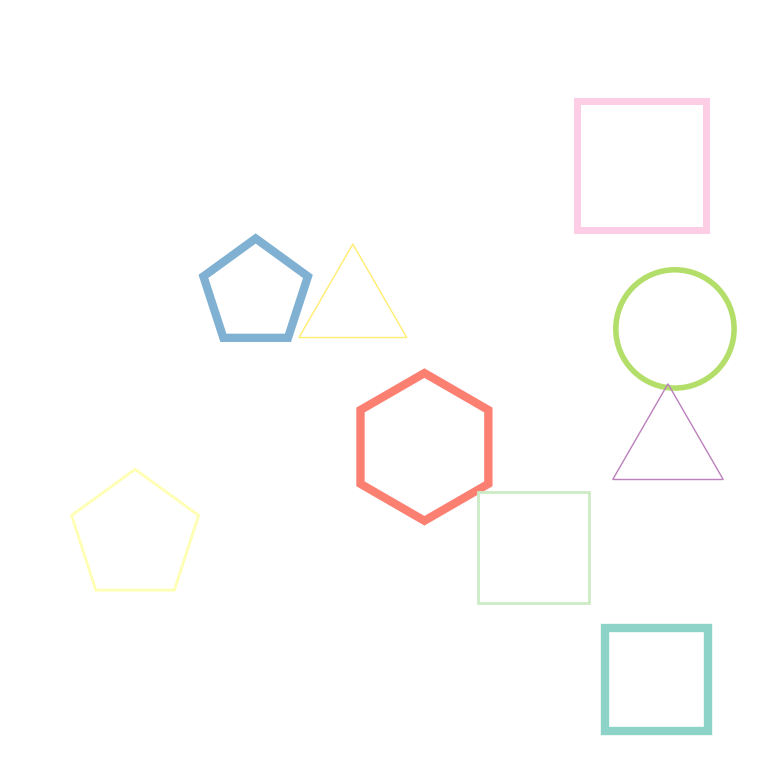[{"shape": "square", "thickness": 3, "radius": 0.34, "center": [0.853, 0.118]}, {"shape": "pentagon", "thickness": 1, "radius": 0.43, "center": [0.175, 0.304]}, {"shape": "hexagon", "thickness": 3, "radius": 0.48, "center": [0.551, 0.42]}, {"shape": "pentagon", "thickness": 3, "radius": 0.36, "center": [0.332, 0.619]}, {"shape": "circle", "thickness": 2, "radius": 0.38, "center": [0.877, 0.573]}, {"shape": "square", "thickness": 2.5, "radius": 0.42, "center": [0.833, 0.785]}, {"shape": "triangle", "thickness": 0.5, "radius": 0.41, "center": [0.867, 0.419]}, {"shape": "square", "thickness": 1, "radius": 0.36, "center": [0.693, 0.289]}, {"shape": "triangle", "thickness": 0.5, "radius": 0.4, "center": [0.458, 0.602]}]